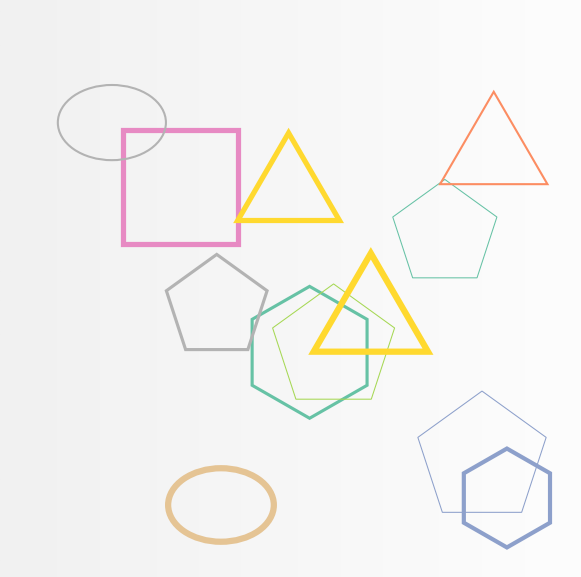[{"shape": "pentagon", "thickness": 0.5, "radius": 0.47, "center": [0.765, 0.594]}, {"shape": "hexagon", "thickness": 1.5, "radius": 0.57, "center": [0.533, 0.389]}, {"shape": "triangle", "thickness": 1, "radius": 0.53, "center": [0.849, 0.734]}, {"shape": "hexagon", "thickness": 2, "radius": 0.43, "center": [0.872, 0.137]}, {"shape": "pentagon", "thickness": 0.5, "radius": 0.58, "center": [0.829, 0.206]}, {"shape": "square", "thickness": 2.5, "radius": 0.5, "center": [0.311, 0.675]}, {"shape": "pentagon", "thickness": 0.5, "radius": 0.55, "center": [0.574, 0.397]}, {"shape": "triangle", "thickness": 3, "radius": 0.57, "center": [0.638, 0.447]}, {"shape": "triangle", "thickness": 2.5, "radius": 0.51, "center": [0.497, 0.668]}, {"shape": "oval", "thickness": 3, "radius": 0.45, "center": [0.38, 0.125]}, {"shape": "oval", "thickness": 1, "radius": 0.46, "center": [0.192, 0.787]}, {"shape": "pentagon", "thickness": 1.5, "radius": 0.46, "center": [0.373, 0.467]}]